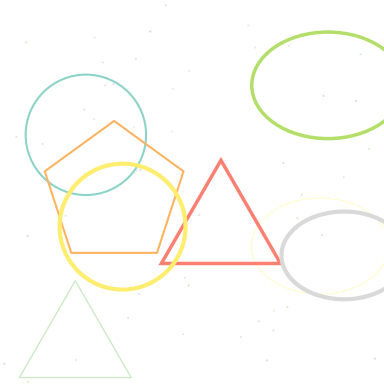[{"shape": "circle", "thickness": 1.5, "radius": 0.78, "center": [0.223, 0.65]}, {"shape": "oval", "thickness": 0.5, "radius": 0.89, "center": [0.831, 0.361]}, {"shape": "triangle", "thickness": 2.5, "radius": 0.89, "center": [0.574, 0.405]}, {"shape": "pentagon", "thickness": 1.5, "radius": 0.95, "center": [0.296, 0.496]}, {"shape": "oval", "thickness": 2.5, "radius": 0.99, "center": [0.852, 0.778]}, {"shape": "oval", "thickness": 3, "radius": 0.81, "center": [0.894, 0.337]}, {"shape": "triangle", "thickness": 1, "radius": 0.84, "center": [0.196, 0.103]}, {"shape": "circle", "thickness": 3, "radius": 0.82, "center": [0.318, 0.411]}]